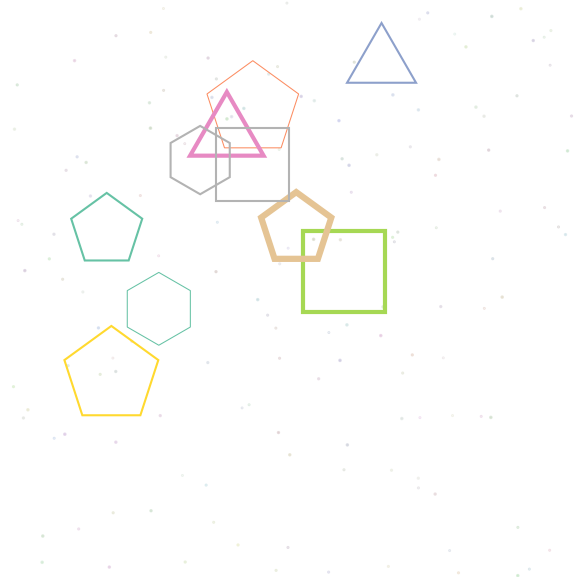[{"shape": "hexagon", "thickness": 0.5, "radius": 0.32, "center": [0.275, 0.464]}, {"shape": "pentagon", "thickness": 1, "radius": 0.32, "center": [0.185, 0.6]}, {"shape": "pentagon", "thickness": 0.5, "radius": 0.42, "center": [0.438, 0.811]}, {"shape": "triangle", "thickness": 1, "radius": 0.34, "center": [0.661, 0.89]}, {"shape": "triangle", "thickness": 2, "radius": 0.37, "center": [0.393, 0.766]}, {"shape": "square", "thickness": 2, "radius": 0.35, "center": [0.596, 0.529]}, {"shape": "pentagon", "thickness": 1, "radius": 0.43, "center": [0.193, 0.349]}, {"shape": "pentagon", "thickness": 3, "radius": 0.32, "center": [0.513, 0.603]}, {"shape": "square", "thickness": 1, "radius": 0.32, "center": [0.438, 0.714]}, {"shape": "hexagon", "thickness": 1, "radius": 0.3, "center": [0.347, 0.722]}]